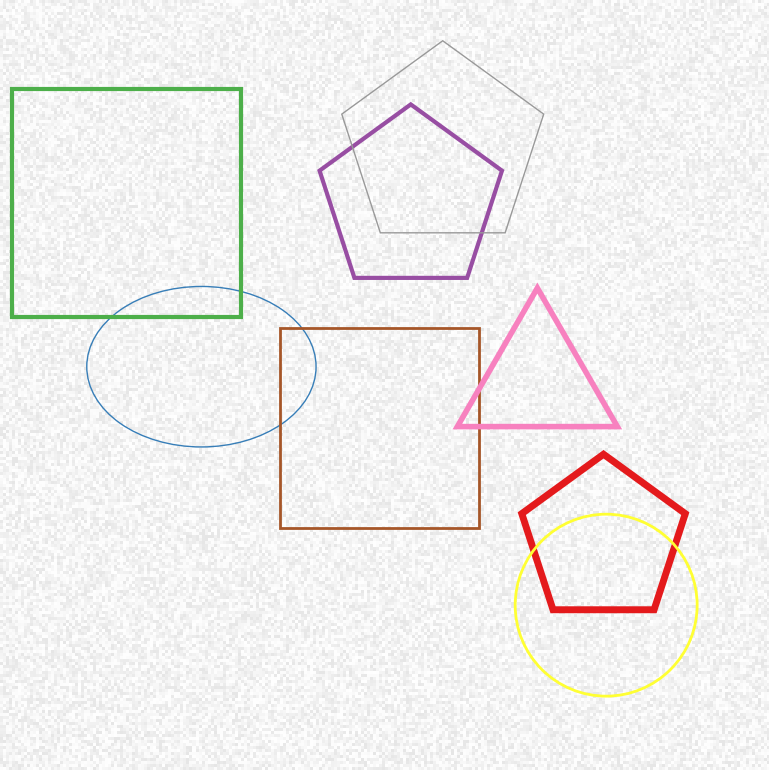[{"shape": "pentagon", "thickness": 2.5, "radius": 0.56, "center": [0.784, 0.298]}, {"shape": "oval", "thickness": 0.5, "radius": 0.74, "center": [0.262, 0.524]}, {"shape": "square", "thickness": 1.5, "radius": 0.74, "center": [0.164, 0.737]}, {"shape": "pentagon", "thickness": 1.5, "radius": 0.62, "center": [0.533, 0.74]}, {"shape": "circle", "thickness": 1, "radius": 0.59, "center": [0.787, 0.214]}, {"shape": "square", "thickness": 1, "radius": 0.65, "center": [0.493, 0.444]}, {"shape": "triangle", "thickness": 2, "radius": 0.6, "center": [0.698, 0.506]}, {"shape": "pentagon", "thickness": 0.5, "radius": 0.69, "center": [0.575, 0.809]}]